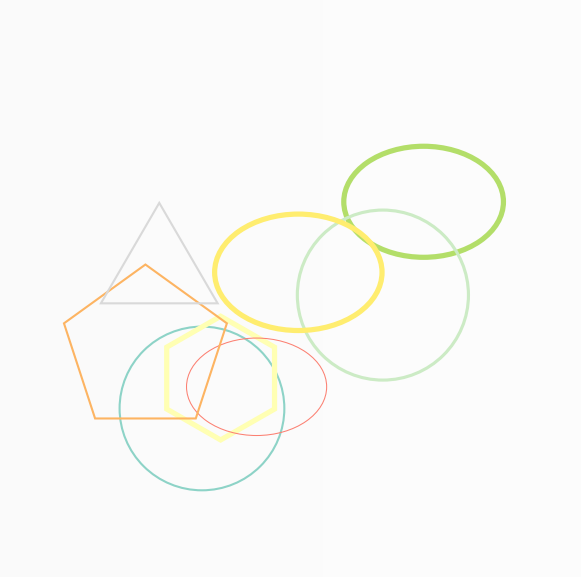[{"shape": "circle", "thickness": 1, "radius": 0.71, "center": [0.347, 0.292]}, {"shape": "hexagon", "thickness": 2.5, "radius": 0.54, "center": [0.38, 0.344]}, {"shape": "oval", "thickness": 0.5, "radius": 0.6, "center": [0.441, 0.329]}, {"shape": "pentagon", "thickness": 1, "radius": 0.74, "center": [0.25, 0.394]}, {"shape": "oval", "thickness": 2.5, "radius": 0.69, "center": [0.729, 0.65]}, {"shape": "triangle", "thickness": 1, "radius": 0.58, "center": [0.274, 0.532]}, {"shape": "circle", "thickness": 1.5, "radius": 0.74, "center": [0.659, 0.488]}, {"shape": "oval", "thickness": 2.5, "radius": 0.72, "center": [0.513, 0.528]}]